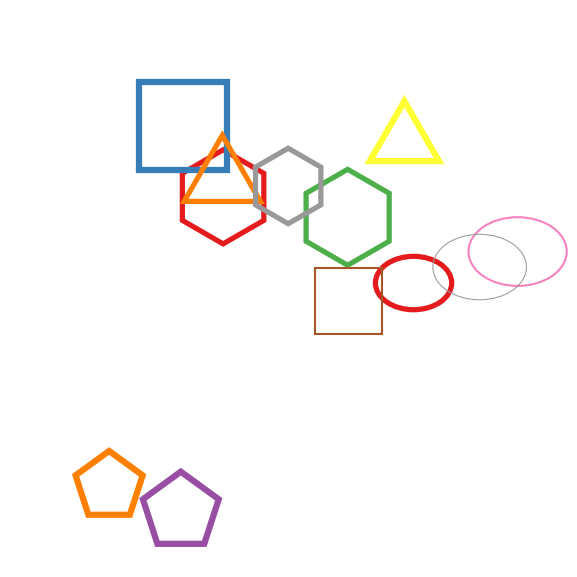[{"shape": "oval", "thickness": 2.5, "radius": 0.33, "center": [0.716, 0.509]}, {"shape": "hexagon", "thickness": 2.5, "radius": 0.41, "center": [0.386, 0.658]}, {"shape": "square", "thickness": 3, "radius": 0.38, "center": [0.316, 0.781]}, {"shape": "hexagon", "thickness": 2.5, "radius": 0.42, "center": [0.602, 0.623]}, {"shape": "pentagon", "thickness": 3, "radius": 0.35, "center": [0.313, 0.113]}, {"shape": "pentagon", "thickness": 3, "radius": 0.31, "center": [0.189, 0.157]}, {"shape": "triangle", "thickness": 2.5, "radius": 0.38, "center": [0.385, 0.688]}, {"shape": "triangle", "thickness": 3, "radius": 0.35, "center": [0.7, 0.755]}, {"shape": "square", "thickness": 1, "radius": 0.29, "center": [0.604, 0.478]}, {"shape": "oval", "thickness": 1, "radius": 0.43, "center": [0.896, 0.564]}, {"shape": "oval", "thickness": 0.5, "radius": 0.41, "center": [0.831, 0.537]}, {"shape": "hexagon", "thickness": 2.5, "radius": 0.33, "center": [0.499, 0.677]}]